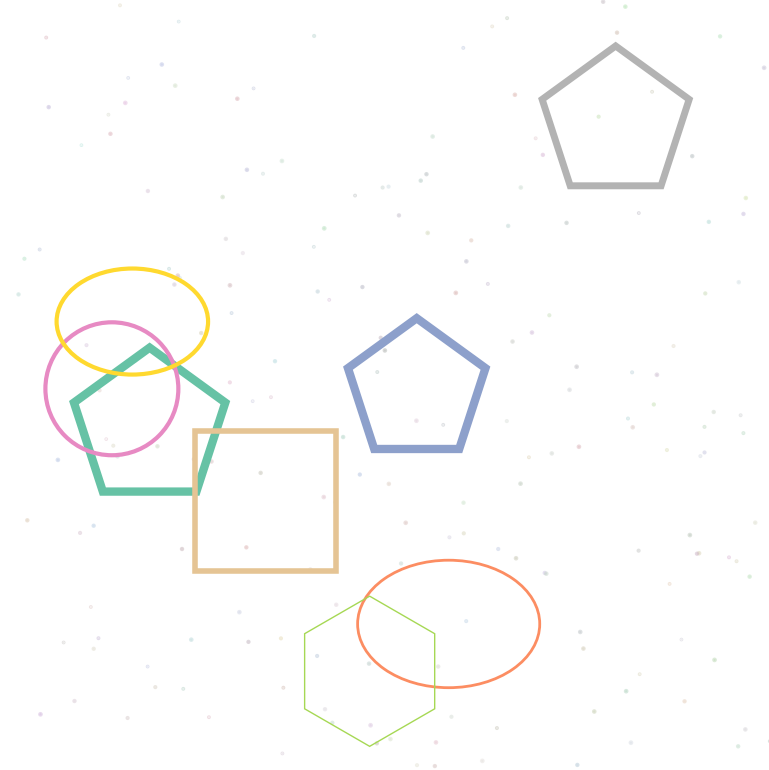[{"shape": "pentagon", "thickness": 3, "radius": 0.52, "center": [0.194, 0.445]}, {"shape": "oval", "thickness": 1, "radius": 0.59, "center": [0.583, 0.19]}, {"shape": "pentagon", "thickness": 3, "radius": 0.47, "center": [0.541, 0.493]}, {"shape": "circle", "thickness": 1.5, "radius": 0.43, "center": [0.145, 0.495]}, {"shape": "hexagon", "thickness": 0.5, "radius": 0.49, "center": [0.48, 0.128]}, {"shape": "oval", "thickness": 1.5, "radius": 0.49, "center": [0.172, 0.582]}, {"shape": "square", "thickness": 2, "radius": 0.46, "center": [0.345, 0.349]}, {"shape": "pentagon", "thickness": 2.5, "radius": 0.5, "center": [0.8, 0.84]}]